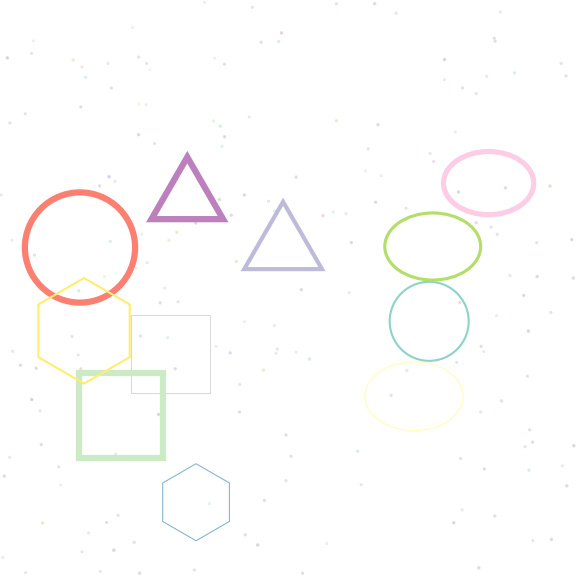[{"shape": "circle", "thickness": 1, "radius": 0.34, "center": [0.743, 0.443]}, {"shape": "oval", "thickness": 0.5, "radius": 0.43, "center": [0.717, 0.313]}, {"shape": "triangle", "thickness": 2, "radius": 0.39, "center": [0.49, 0.572]}, {"shape": "circle", "thickness": 3, "radius": 0.48, "center": [0.139, 0.571]}, {"shape": "hexagon", "thickness": 0.5, "radius": 0.33, "center": [0.339, 0.129]}, {"shape": "oval", "thickness": 1.5, "radius": 0.42, "center": [0.749, 0.572]}, {"shape": "oval", "thickness": 2.5, "radius": 0.39, "center": [0.846, 0.682]}, {"shape": "square", "thickness": 0.5, "radius": 0.34, "center": [0.295, 0.386]}, {"shape": "triangle", "thickness": 3, "radius": 0.36, "center": [0.324, 0.655]}, {"shape": "square", "thickness": 3, "radius": 0.36, "center": [0.21, 0.28]}, {"shape": "hexagon", "thickness": 1, "radius": 0.46, "center": [0.146, 0.426]}]